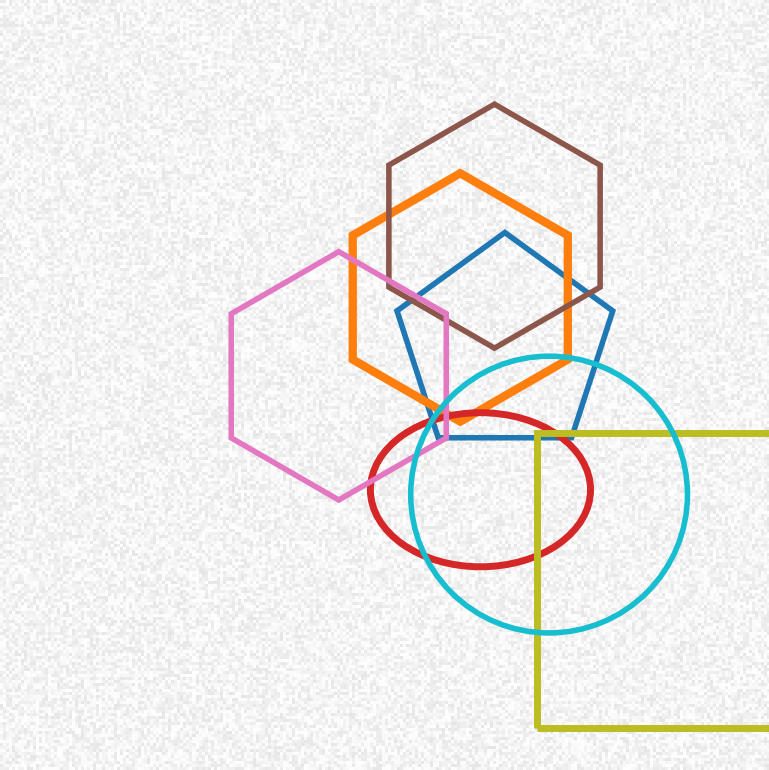[{"shape": "pentagon", "thickness": 2, "radius": 0.74, "center": [0.656, 0.551]}, {"shape": "hexagon", "thickness": 3, "radius": 0.81, "center": [0.598, 0.614]}, {"shape": "oval", "thickness": 2.5, "radius": 0.71, "center": [0.624, 0.364]}, {"shape": "hexagon", "thickness": 2, "radius": 0.79, "center": [0.642, 0.706]}, {"shape": "hexagon", "thickness": 2, "radius": 0.81, "center": [0.44, 0.512]}, {"shape": "square", "thickness": 2.5, "radius": 0.96, "center": [0.89, 0.247]}, {"shape": "circle", "thickness": 2, "radius": 0.9, "center": [0.713, 0.358]}]